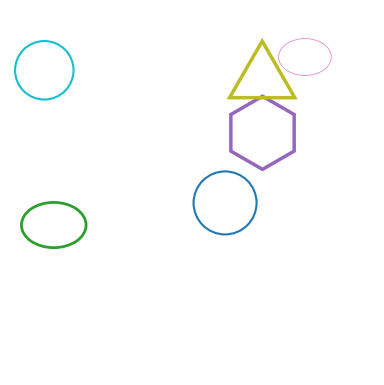[{"shape": "circle", "thickness": 1.5, "radius": 0.41, "center": [0.585, 0.473]}, {"shape": "oval", "thickness": 2, "radius": 0.42, "center": [0.14, 0.415]}, {"shape": "hexagon", "thickness": 2.5, "radius": 0.47, "center": [0.682, 0.655]}, {"shape": "oval", "thickness": 0.5, "radius": 0.34, "center": [0.792, 0.852]}, {"shape": "triangle", "thickness": 2.5, "radius": 0.49, "center": [0.681, 0.795]}, {"shape": "circle", "thickness": 1.5, "radius": 0.38, "center": [0.115, 0.817]}]